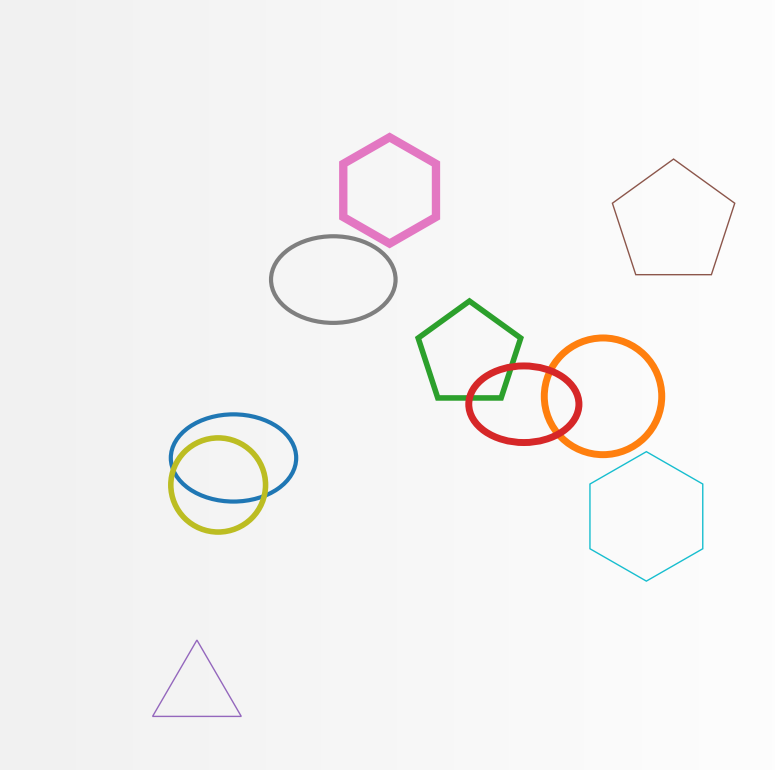[{"shape": "oval", "thickness": 1.5, "radius": 0.4, "center": [0.301, 0.405]}, {"shape": "circle", "thickness": 2.5, "radius": 0.38, "center": [0.778, 0.485]}, {"shape": "pentagon", "thickness": 2, "radius": 0.35, "center": [0.606, 0.539]}, {"shape": "oval", "thickness": 2.5, "radius": 0.36, "center": [0.676, 0.475]}, {"shape": "triangle", "thickness": 0.5, "radius": 0.33, "center": [0.254, 0.103]}, {"shape": "pentagon", "thickness": 0.5, "radius": 0.41, "center": [0.869, 0.71]}, {"shape": "hexagon", "thickness": 3, "radius": 0.35, "center": [0.503, 0.753]}, {"shape": "oval", "thickness": 1.5, "radius": 0.4, "center": [0.43, 0.637]}, {"shape": "circle", "thickness": 2, "radius": 0.31, "center": [0.282, 0.37]}, {"shape": "hexagon", "thickness": 0.5, "radius": 0.42, "center": [0.834, 0.329]}]